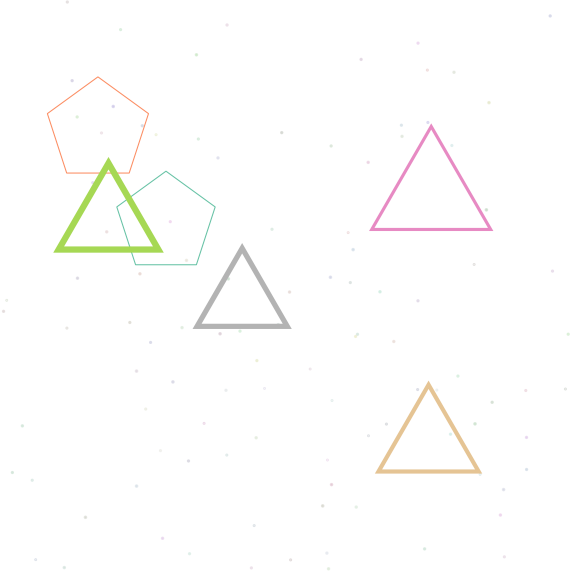[{"shape": "pentagon", "thickness": 0.5, "radius": 0.45, "center": [0.287, 0.613]}, {"shape": "pentagon", "thickness": 0.5, "radius": 0.46, "center": [0.17, 0.774]}, {"shape": "triangle", "thickness": 1.5, "radius": 0.59, "center": [0.747, 0.661]}, {"shape": "triangle", "thickness": 3, "radius": 0.5, "center": [0.188, 0.617]}, {"shape": "triangle", "thickness": 2, "radius": 0.5, "center": [0.742, 0.233]}, {"shape": "triangle", "thickness": 2.5, "radius": 0.45, "center": [0.419, 0.479]}]